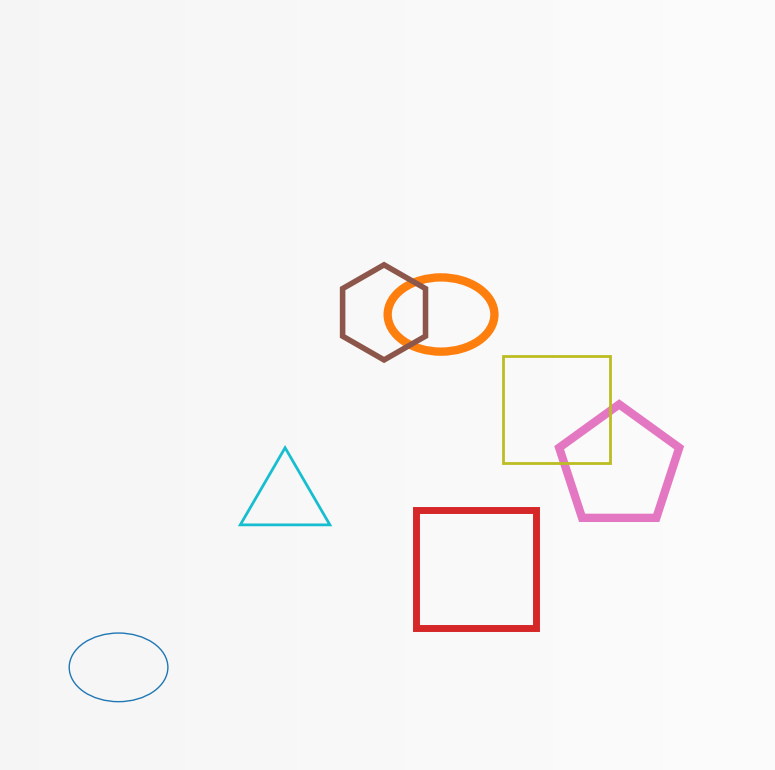[{"shape": "oval", "thickness": 0.5, "radius": 0.32, "center": [0.153, 0.133]}, {"shape": "oval", "thickness": 3, "radius": 0.34, "center": [0.569, 0.592]}, {"shape": "square", "thickness": 2.5, "radius": 0.39, "center": [0.614, 0.261]}, {"shape": "hexagon", "thickness": 2, "radius": 0.31, "center": [0.496, 0.594]}, {"shape": "pentagon", "thickness": 3, "radius": 0.41, "center": [0.799, 0.393]}, {"shape": "square", "thickness": 1, "radius": 0.35, "center": [0.718, 0.469]}, {"shape": "triangle", "thickness": 1, "radius": 0.33, "center": [0.368, 0.352]}]